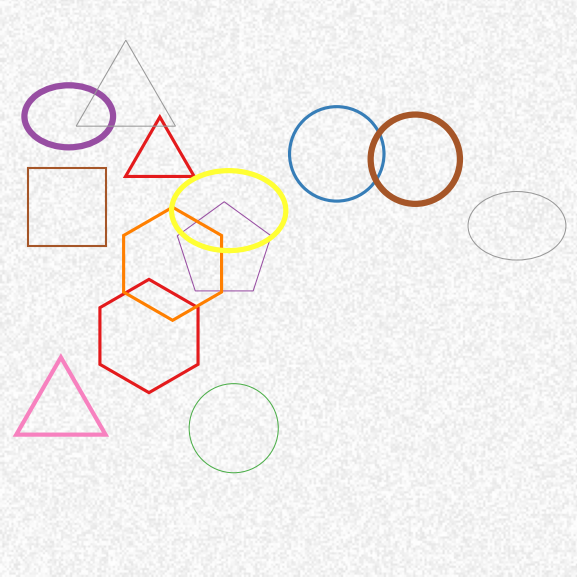[{"shape": "triangle", "thickness": 1.5, "radius": 0.34, "center": [0.277, 0.728]}, {"shape": "hexagon", "thickness": 1.5, "radius": 0.49, "center": [0.258, 0.417]}, {"shape": "circle", "thickness": 1.5, "radius": 0.41, "center": [0.583, 0.733]}, {"shape": "circle", "thickness": 0.5, "radius": 0.39, "center": [0.405, 0.258]}, {"shape": "pentagon", "thickness": 0.5, "radius": 0.43, "center": [0.388, 0.564]}, {"shape": "oval", "thickness": 3, "radius": 0.38, "center": [0.119, 0.798]}, {"shape": "hexagon", "thickness": 1.5, "radius": 0.49, "center": [0.299, 0.542]}, {"shape": "oval", "thickness": 2.5, "radius": 0.49, "center": [0.396, 0.634]}, {"shape": "circle", "thickness": 3, "radius": 0.39, "center": [0.719, 0.723]}, {"shape": "square", "thickness": 1, "radius": 0.34, "center": [0.116, 0.641]}, {"shape": "triangle", "thickness": 2, "radius": 0.45, "center": [0.105, 0.291]}, {"shape": "oval", "thickness": 0.5, "radius": 0.42, "center": [0.895, 0.608]}, {"shape": "triangle", "thickness": 0.5, "radius": 0.5, "center": [0.218, 0.83]}]